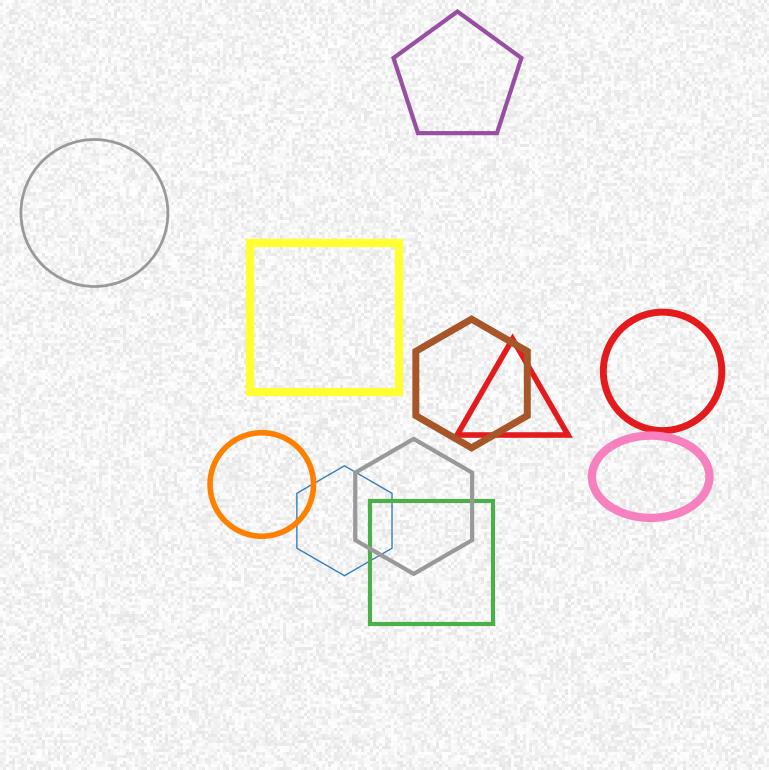[{"shape": "triangle", "thickness": 2, "radius": 0.42, "center": [0.666, 0.477]}, {"shape": "circle", "thickness": 2.5, "radius": 0.38, "center": [0.86, 0.518]}, {"shape": "hexagon", "thickness": 0.5, "radius": 0.36, "center": [0.447, 0.324]}, {"shape": "square", "thickness": 1.5, "radius": 0.4, "center": [0.56, 0.269]}, {"shape": "pentagon", "thickness": 1.5, "radius": 0.44, "center": [0.594, 0.898]}, {"shape": "circle", "thickness": 2, "radius": 0.34, "center": [0.34, 0.371]}, {"shape": "square", "thickness": 3, "radius": 0.48, "center": [0.422, 0.588]}, {"shape": "hexagon", "thickness": 2.5, "radius": 0.42, "center": [0.612, 0.502]}, {"shape": "oval", "thickness": 3, "radius": 0.38, "center": [0.845, 0.381]}, {"shape": "hexagon", "thickness": 1.5, "radius": 0.44, "center": [0.537, 0.342]}, {"shape": "circle", "thickness": 1, "radius": 0.48, "center": [0.123, 0.723]}]